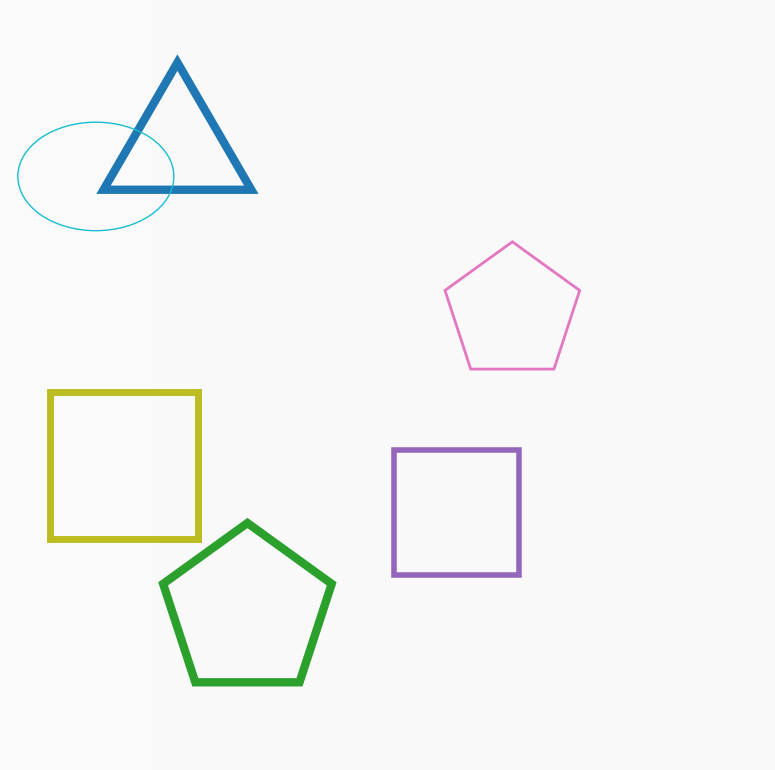[{"shape": "triangle", "thickness": 3, "radius": 0.55, "center": [0.229, 0.809]}, {"shape": "pentagon", "thickness": 3, "radius": 0.57, "center": [0.319, 0.206]}, {"shape": "square", "thickness": 2, "radius": 0.4, "center": [0.589, 0.334]}, {"shape": "pentagon", "thickness": 1, "radius": 0.46, "center": [0.661, 0.595]}, {"shape": "square", "thickness": 2.5, "radius": 0.48, "center": [0.16, 0.395]}, {"shape": "oval", "thickness": 0.5, "radius": 0.5, "center": [0.124, 0.771]}]